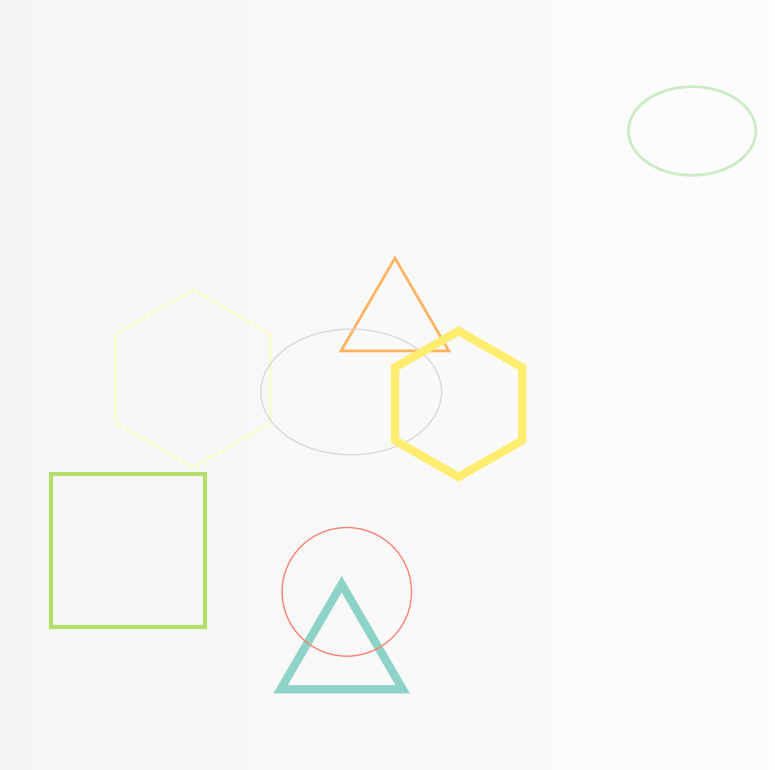[{"shape": "triangle", "thickness": 3, "radius": 0.45, "center": [0.441, 0.15]}, {"shape": "hexagon", "thickness": 0.5, "radius": 0.58, "center": [0.249, 0.508]}, {"shape": "circle", "thickness": 0.5, "radius": 0.42, "center": [0.448, 0.231]}, {"shape": "triangle", "thickness": 1, "radius": 0.4, "center": [0.51, 0.584]}, {"shape": "square", "thickness": 1.5, "radius": 0.5, "center": [0.165, 0.285]}, {"shape": "oval", "thickness": 0.5, "radius": 0.58, "center": [0.453, 0.491]}, {"shape": "oval", "thickness": 1, "radius": 0.41, "center": [0.893, 0.83]}, {"shape": "hexagon", "thickness": 3, "radius": 0.47, "center": [0.592, 0.475]}]